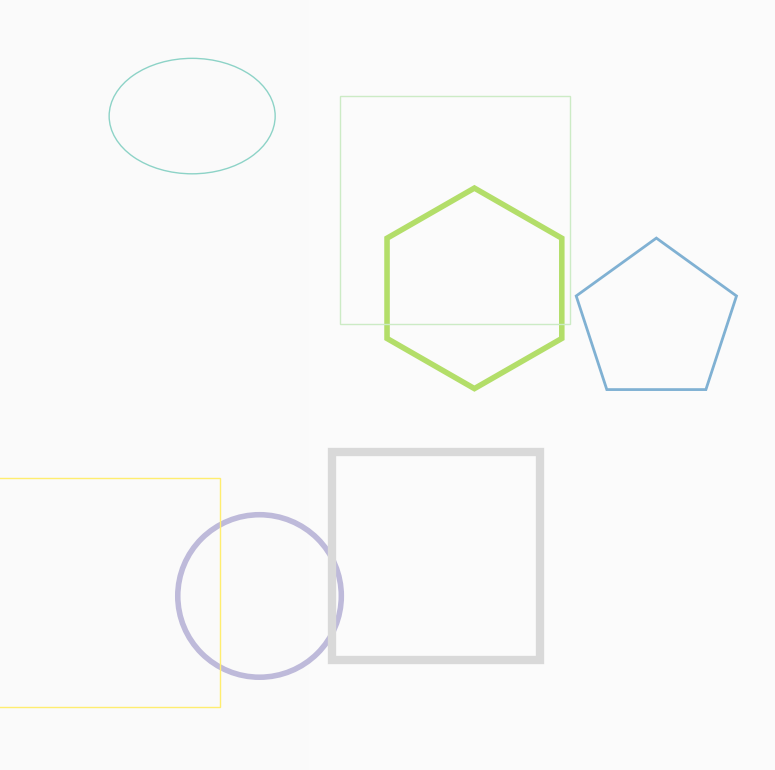[{"shape": "oval", "thickness": 0.5, "radius": 0.54, "center": [0.248, 0.849]}, {"shape": "circle", "thickness": 2, "radius": 0.53, "center": [0.335, 0.226]}, {"shape": "pentagon", "thickness": 1, "radius": 0.54, "center": [0.847, 0.582]}, {"shape": "hexagon", "thickness": 2, "radius": 0.65, "center": [0.612, 0.626]}, {"shape": "square", "thickness": 3, "radius": 0.67, "center": [0.563, 0.278]}, {"shape": "square", "thickness": 0.5, "radius": 0.74, "center": [0.587, 0.727]}, {"shape": "square", "thickness": 0.5, "radius": 0.74, "center": [0.136, 0.231]}]